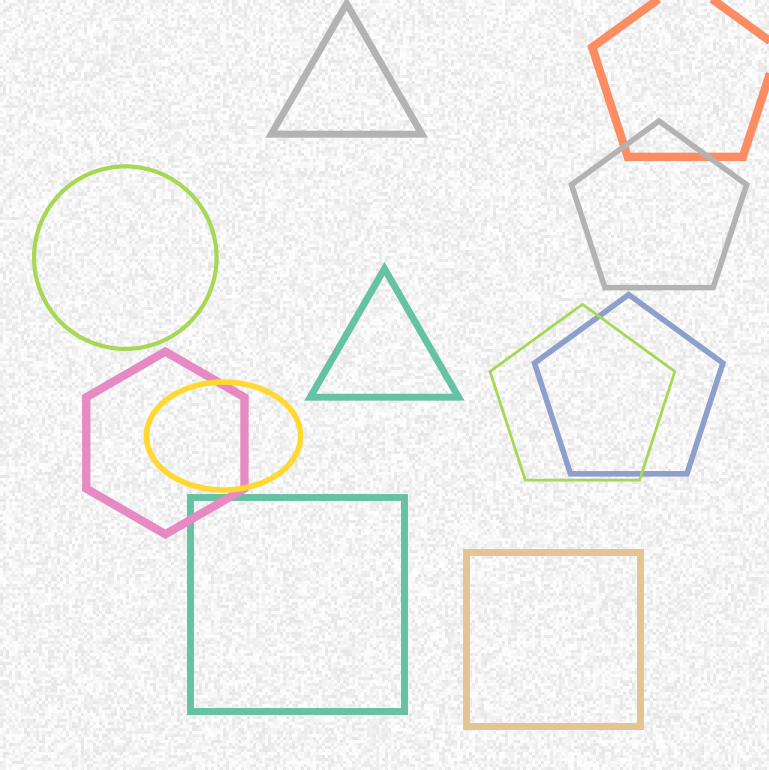[{"shape": "square", "thickness": 2.5, "radius": 0.69, "center": [0.385, 0.215]}, {"shape": "triangle", "thickness": 2.5, "radius": 0.56, "center": [0.499, 0.54]}, {"shape": "pentagon", "thickness": 3, "radius": 0.64, "center": [0.89, 0.899]}, {"shape": "pentagon", "thickness": 2, "radius": 0.64, "center": [0.817, 0.489]}, {"shape": "hexagon", "thickness": 3, "radius": 0.59, "center": [0.215, 0.425]}, {"shape": "circle", "thickness": 1.5, "radius": 0.59, "center": [0.163, 0.665]}, {"shape": "pentagon", "thickness": 1, "radius": 0.63, "center": [0.756, 0.479]}, {"shape": "oval", "thickness": 2, "radius": 0.5, "center": [0.29, 0.434]}, {"shape": "square", "thickness": 2.5, "radius": 0.57, "center": [0.718, 0.17]}, {"shape": "pentagon", "thickness": 2, "radius": 0.6, "center": [0.856, 0.723]}, {"shape": "triangle", "thickness": 2.5, "radius": 0.56, "center": [0.45, 0.882]}]